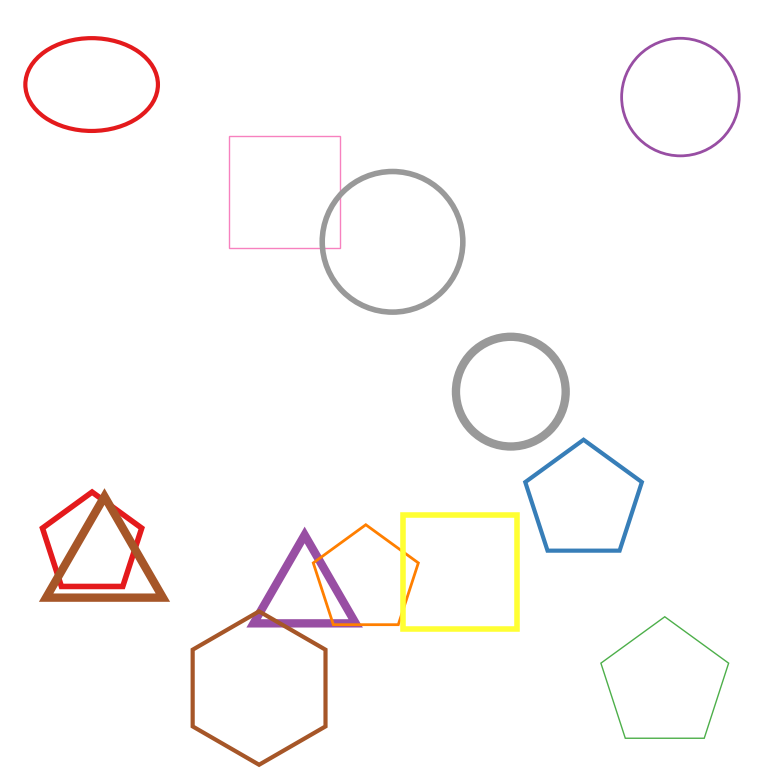[{"shape": "oval", "thickness": 1.5, "radius": 0.43, "center": [0.119, 0.89]}, {"shape": "pentagon", "thickness": 2, "radius": 0.34, "center": [0.12, 0.293]}, {"shape": "pentagon", "thickness": 1.5, "radius": 0.4, "center": [0.758, 0.349]}, {"shape": "pentagon", "thickness": 0.5, "radius": 0.44, "center": [0.863, 0.112]}, {"shape": "circle", "thickness": 1, "radius": 0.38, "center": [0.884, 0.874]}, {"shape": "triangle", "thickness": 3, "radius": 0.38, "center": [0.396, 0.229]}, {"shape": "pentagon", "thickness": 1, "radius": 0.36, "center": [0.475, 0.247]}, {"shape": "square", "thickness": 2, "radius": 0.37, "center": [0.598, 0.257]}, {"shape": "triangle", "thickness": 3, "radius": 0.44, "center": [0.136, 0.268]}, {"shape": "hexagon", "thickness": 1.5, "radius": 0.5, "center": [0.336, 0.106]}, {"shape": "square", "thickness": 0.5, "radius": 0.36, "center": [0.37, 0.751]}, {"shape": "circle", "thickness": 3, "radius": 0.36, "center": [0.663, 0.491]}, {"shape": "circle", "thickness": 2, "radius": 0.46, "center": [0.51, 0.686]}]